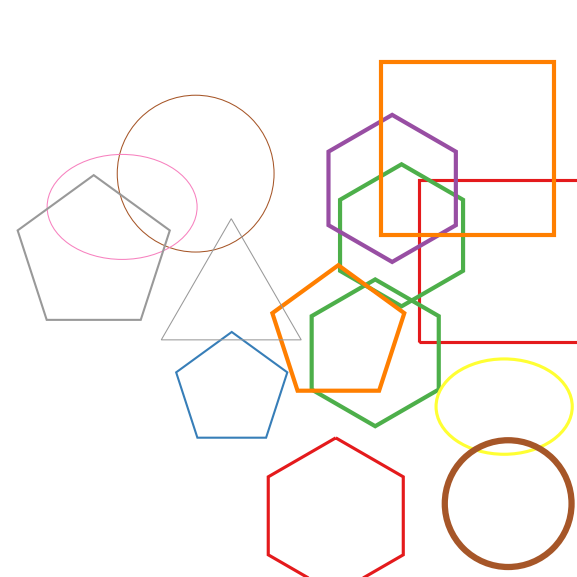[{"shape": "square", "thickness": 1.5, "radius": 0.7, "center": [0.866, 0.548]}, {"shape": "hexagon", "thickness": 1.5, "radius": 0.67, "center": [0.581, 0.106]}, {"shape": "pentagon", "thickness": 1, "radius": 0.51, "center": [0.401, 0.323]}, {"shape": "hexagon", "thickness": 2, "radius": 0.64, "center": [0.65, 0.388]}, {"shape": "hexagon", "thickness": 2, "radius": 0.61, "center": [0.695, 0.592]}, {"shape": "hexagon", "thickness": 2, "radius": 0.64, "center": [0.679, 0.673]}, {"shape": "pentagon", "thickness": 2, "radius": 0.6, "center": [0.586, 0.42]}, {"shape": "square", "thickness": 2, "radius": 0.75, "center": [0.81, 0.742]}, {"shape": "oval", "thickness": 1.5, "radius": 0.59, "center": [0.873, 0.295]}, {"shape": "circle", "thickness": 0.5, "radius": 0.68, "center": [0.339, 0.698]}, {"shape": "circle", "thickness": 3, "radius": 0.55, "center": [0.88, 0.127]}, {"shape": "oval", "thickness": 0.5, "radius": 0.65, "center": [0.211, 0.641]}, {"shape": "triangle", "thickness": 0.5, "radius": 0.7, "center": [0.4, 0.481]}, {"shape": "pentagon", "thickness": 1, "radius": 0.69, "center": [0.162, 0.557]}]